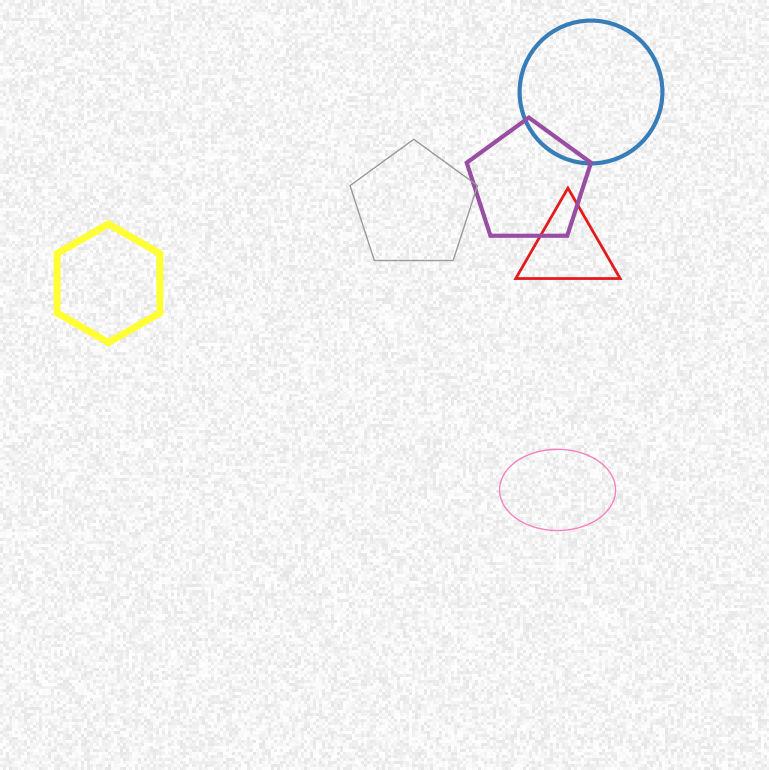[{"shape": "triangle", "thickness": 1, "radius": 0.39, "center": [0.738, 0.677]}, {"shape": "circle", "thickness": 1.5, "radius": 0.46, "center": [0.768, 0.881]}, {"shape": "pentagon", "thickness": 1.5, "radius": 0.42, "center": [0.687, 0.762]}, {"shape": "hexagon", "thickness": 2.5, "radius": 0.39, "center": [0.141, 0.632]}, {"shape": "oval", "thickness": 0.5, "radius": 0.38, "center": [0.724, 0.364]}, {"shape": "pentagon", "thickness": 0.5, "radius": 0.44, "center": [0.537, 0.732]}]